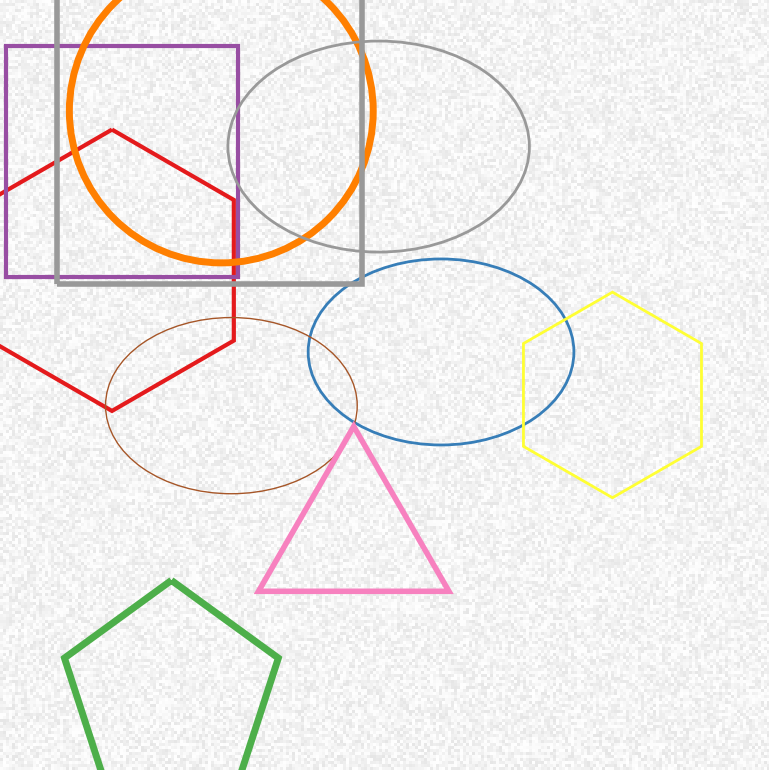[{"shape": "hexagon", "thickness": 1.5, "radius": 0.91, "center": [0.145, 0.649]}, {"shape": "oval", "thickness": 1, "radius": 0.86, "center": [0.573, 0.543]}, {"shape": "pentagon", "thickness": 2.5, "radius": 0.73, "center": [0.223, 0.1]}, {"shape": "square", "thickness": 1.5, "radius": 0.75, "center": [0.158, 0.79]}, {"shape": "circle", "thickness": 2.5, "radius": 0.99, "center": [0.287, 0.856]}, {"shape": "hexagon", "thickness": 1, "radius": 0.67, "center": [0.795, 0.487]}, {"shape": "oval", "thickness": 0.5, "radius": 0.82, "center": [0.3, 0.473]}, {"shape": "triangle", "thickness": 2, "radius": 0.71, "center": [0.459, 0.303]}, {"shape": "oval", "thickness": 1, "radius": 0.98, "center": [0.492, 0.81]}, {"shape": "square", "thickness": 2, "radius": 0.99, "center": [0.272, 0.83]}]